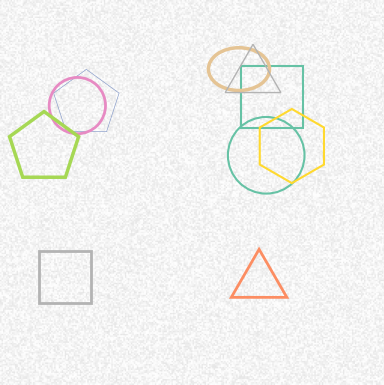[{"shape": "circle", "thickness": 1.5, "radius": 0.5, "center": [0.691, 0.597]}, {"shape": "square", "thickness": 1.5, "radius": 0.4, "center": [0.706, 0.748]}, {"shape": "triangle", "thickness": 2, "radius": 0.42, "center": [0.673, 0.269]}, {"shape": "pentagon", "thickness": 0.5, "radius": 0.45, "center": [0.224, 0.73]}, {"shape": "circle", "thickness": 2, "radius": 0.37, "center": [0.201, 0.726]}, {"shape": "pentagon", "thickness": 2.5, "radius": 0.47, "center": [0.114, 0.616]}, {"shape": "hexagon", "thickness": 1.5, "radius": 0.48, "center": [0.758, 0.621]}, {"shape": "oval", "thickness": 2.5, "radius": 0.4, "center": [0.621, 0.82]}, {"shape": "square", "thickness": 2, "radius": 0.34, "center": [0.169, 0.28]}, {"shape": "triangle", "thickness": 1, "radius": 0.42, "center": [0.657, 0.801]}]